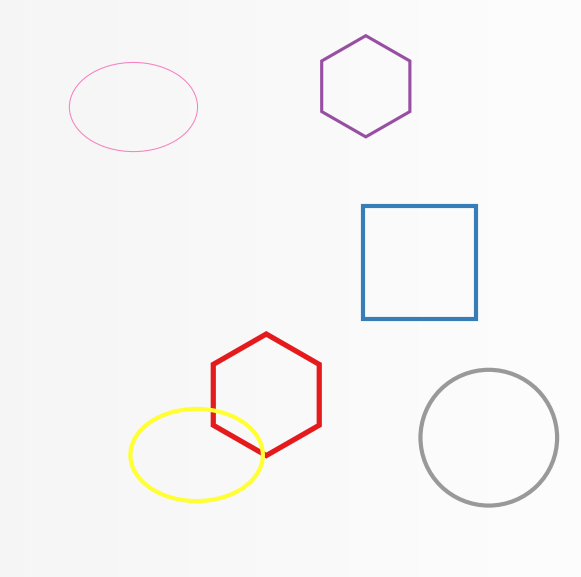[{"shape": "hexagon", "thickness": 2.5, "radius": 0.53, "center": [0.458, 0.316]}, {"shape": "square", "thickness": 2, "radius": 0.49, "center": [0.721, 0.544]}, {"shape": "hexagon", "thickness": 1.5, "radius": 0.44, "center": [0.629, 0.85]}, {"shape": "oval", "thickness": 2, "radius": 0.57, "center": [0.338, 0.211]}, {"shape": "oval", "thickness": 0.5, "radius": 0.55, "center": [0.23, 0.814]}, {"shape": "circle", "thickness": 2, "radius": 0.59, "center": [0.841, 0.241]}]